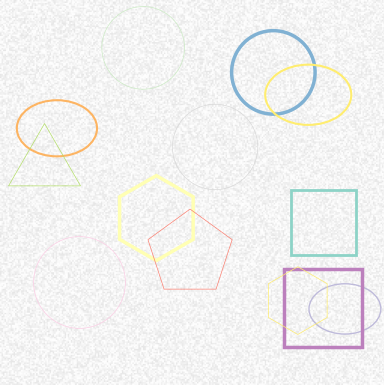[{"shape": "square", "thickness": 2, "radius": 0.42, "center": [0.841, 0.421]}, {"shape": "hexagon", "thickness": 2.5, "radius": 0.55, "center": [0.406, 0.434]}, {"shape": "oval", "thickness": 1, "radius": 0.47, "center": [0.896, 0.198]}, {"shape": "pentagon", "thickness": 0.5, "radius": 0.57, "center": [0.494, 0.342]}, {"shape": "circle", "thickness": 2.5, "radius": 0.54, "center": [0.71, 0.812]}, {"shape": "oval", "thickness": 1.5, "radius": 0.52, "center": [0.148, 0.667]}, {"shape": "triangle", "thickness": 0.5, "radius": 0.54, "center": [0.116, 0.571]}, {"shape": "circle", "thickness": 0.5, "radius": 0.6, "center": [0.207, 0.266]}, {"shape": "circle", "thickness": 0.5, "radius": 0.55, "center": [0.559, 0.618]}, {"shape": "square", "thickness": 2.5, "radius": 0.5, "center": [0.839, 0.2]}, {"shape": "circle", "thickness": 0.5, "radius": 0.54, "center": [0.372, 0.876]}, {"shape": "oval", "thickness": 1.5, "radius": 0.56, "center": [0.801, 0.754]}, {"shape": "hexagon", "thickness": 0.5, "radius": 0.44, "center": [0.774, 0.219]}]